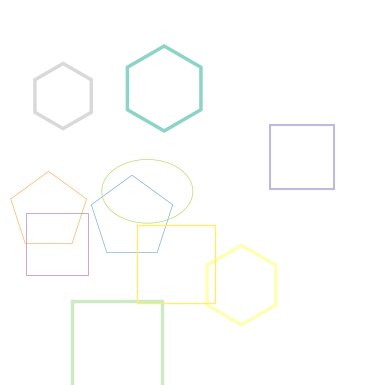[{"shape": "hexagon", "thickness": 2.5, "radius": 0.55, "center": [0.426, 0.77]}, {"shape": "hexagon", "thickness": 2.5, "radius": 0.52, "center": [0.627, 0.259]}, {"shape": "square", "thickness": 1.5, "radius": 0.42, "center": [0.784, 0.593]}, {"shape": "pentagon", "thickness": 0.5, "radius": 0.56, "center": [0.343, 0.434]}, {"shape": "pentagon", "thickness": 0.5, "radius": 0.52, "center": [0.126, 0.451]}, {"shape": "oval", "thickness": 0.5, "radius": 0.59, "center": [0.383, 0.503]}, {"shape": "hexagon", "thickness": 2.5, "radius": 0.42, "center": [0.164, 0.751]}, {"shape": "square", "thickness": 0.5, "radius": 0.4, "center": [0.147, 0.365]}, {"shape": "square", "thickness": 2.5, "radius": 0.58, "center": [0.304, 0.102]}, {"shape": "square", "thickness": 1, "radius": 0.51, "center": [0.457, 0.314]}]